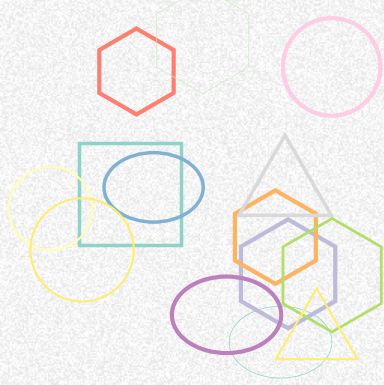[{"shape": "square", "thickness": 2.5, "radius": 0.66, "center": [0.338, 0.496]}, {"shape": "oval", "thickness": 0.5, "radius": 0.67, "center": [0.729, 0.111]}, {"shape": "circle", "thickness": 1.5, "radius": 0.54, "center": [0.131, 0.459]}, {"shape": "hexagon", "thickness": 3, "radius": 0.71, "center": [0.748, 0.289]}, {"shape": "hexagon", "thickness": 3, "radius": 0.56, "center": [0.354, 0.814]}, {"shape": "oval", "thickness": 2.5, "radius": 0.64, "center": [0.399, 0.513]}, {"shape": "hexagon", "thickness": 3, "radius": 0.61, "center": [0.715, 0.384]}, {"shape": "hexagon", "thickness": 2, "radius": 0.74, "center": [0.863, 0.285]}, {"shape": "circle", "thickness": 3, "radius": 0.63, "center": [0.862, 0.826]}, {"shape": "triangle", "thickness": 2.5, "radius": 0.69, "center": [0.74, 0.51]}, {"shape": "oval", "thickness": 3, "radius": 0.71, "center": [0.588, 0.182]}, {"shape": "hexagon", "thickness": 0.5, "radius": 0.69, "center": [0.526, 0.895]}, {"shape": "circle", "thickness": 1.5, "radius": 0.67, "center": [0.213, 0.351]}, {"shape": "triangle", "thickness": 1.5, "radius": 0.61, "center": [0.822, 0.128]}]